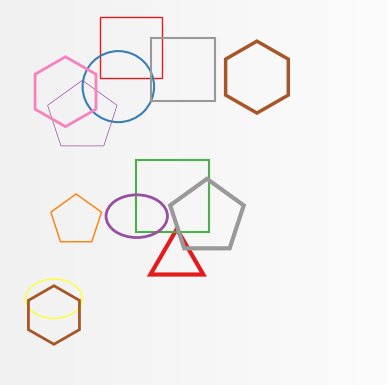[{"shape": "square", "thickness": 1, "radius": 0.4, "center": [0.338, 0.877]}, {"shape": "triangle", "thickness": 3, "radius": 0.39, "center": [0.456, 0.326]}, {"shape": "circle", "thickness": 1.5, "radius": 0.46, "center": [0.305, 0.775]}, {"shape": "square", "thickness": 1.5, "radius": 0.47, "center": [0.445, 0.49]}, {"shape": "oval", "thickness": 2, "radius": 0.4, "center": [0.353, 0.438]}, {"shape": "pentagon", "thickness": 0.5, "radius": 0.47, "center": [0.213, 0.697]}, {"shape": "pentagon", "thickness": 1, "radius": 0.34, "center": [0.197, 0.428]}, {"shape": "oval", "thickness": 1, "radius": 0.36, "center": [0.139, 0.224]}, {"shape": "hexagon", "thickness": 2.5, "radius": 0.47, "center": [0.663, 0.8]}, {"shape": "hexagon", "thickness": 2, "radius": 0.38, "center": [0.139, 0.182]}, {"shape": "hexagon", "thickness": 2, "radius": 0.45, "center": [0.169, 0.762]}, {"shape": "square", "thickness": 1.5, "radius": 0.41, "center": [0.472, 0.818]}, {"shape": "pentagon", "thickness": 3, "radius": 0.5, "center": [0.534, 0.436]}]